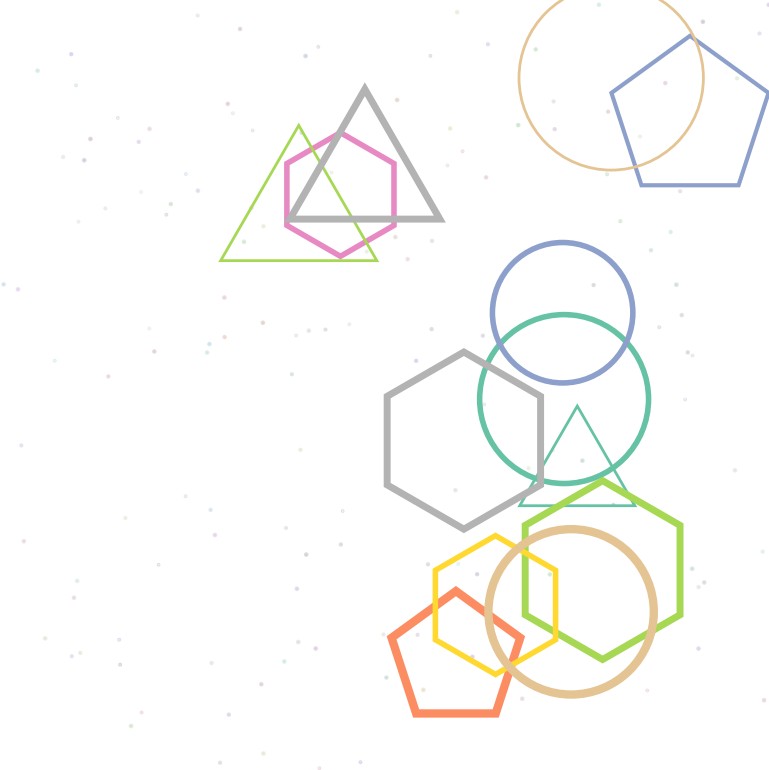[{"shape": "circle", "thickness": 2, "radius": 0.55, "center": [0.733, 0.482]}, {"shape": "triangle", "thickness": 1, "radius": 0.43, "center": [0.75, 0.386]}, {"shape": "pentagon", "thickness": 3, "radius": 0.44, "center": [0.592, 0.145]}, {"shape": "pentagon", "thickness": 1.5, "radius": 0.54, "center": [0.896, 0.846]}, {"shape": "circle", "thickness": 2, "radius": 0.46, "center": [0.731, 0.594]}, {"shape": "hexagon", "thickness": 2, "radius": 0.4, "center": [0.442, 0.747]}, {"shape": "hexagon", "thickness": 2.5, "radius": 0.58, "center": [0.783, 0.26]}, {"shape": "triangle", "thickness": 1, "radius": 0.59, "center": [0.388, 0.72]}, {"shape": "hexagon", "thickness": 2, "radius": 0.45, "center": [0.643, 0.214]}, {"shape": "circle", "thickness": 3, "radius": 0.54, "center": [0.742, 0.205]}, {"shape": "circle", "thickness": 1, "radius": 0.6, "center": [0.794, 0.899]}, {"shape": "hexagon", "thickness": 2.5, "radius": 0.58, "center": [0.602, 0.428]}, {"shape": "triangle", "thickness": 2.5, "radius": 0.56, "center": [0.474, 0.772]}]